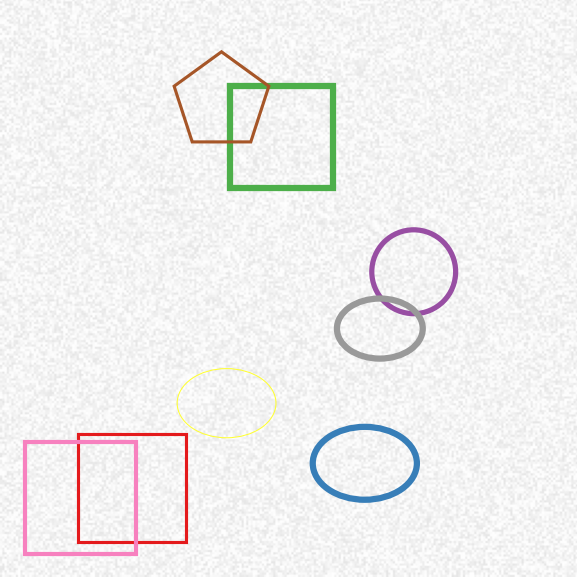[{"shape": "square", "thickness": 1.5, "radius": 0.47, "center": [0.228, 0.154]}, {"shape": "oval", "thickness": 3, "radius": 0.45, "center": [0.632, 0.197]}, {"shape": "square", "thickness": 3, "radius": 0.44, "center": [0.488, 0.762]}, {"shape": "circle", "thickness": 2.5, "radius": 0.36, "center": [0.716, 0.529]}, {"shape": "oval", "thickness": 0.5, "radius": 0.43, "center": [0.392, 0.301]}, {"shape": "pentagon", "thickness": 1.5, "radius": 0.43, "center": [0.384, 0.823]}, {"shape": "square", "thickness": 2, "radius": 0.48, "center": [0.14, 0.137]}, {"shape": "oval", "thickness": 3, "radius": 0.37, "center": [0.658, 0.43]}]